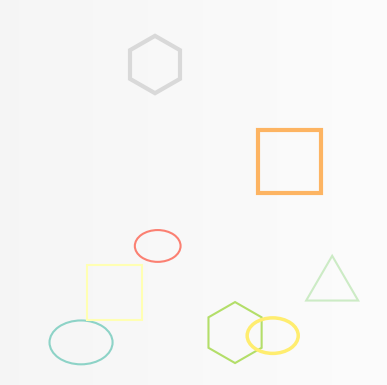[{"shape": "oval", "thickness": 1.5, "radius": 0.41, "center": [0.209, 0.111]}, {"shape": "square", "thickness": 1.5, "radius": 0.36, "center": [0.295, 0.241]}, {"shape": "oval", "thickness": 1.5, "radius": 0.3, "center": [0.407, 0.361]}, {"shape": "square", "thickness": 3, "radius": 0.41, "center": [0.747, 0.579]}, {"shape": "hexagon", "thickness": 1.5, "radius": 0.4, "center": [0.607, 0.136]}, {"shape": "hexagon", "thickness": 3, "radius": 0.37, "center": [0.4, 0.832]}, {"shape": "triangle", "thickness": 1.5, "radius": 0.39, "center": [0.857, 0.258]}, {"shape": "oval", "thickness": 2.5, "radius": 0.33, "center": [0.704, 0.128]}]